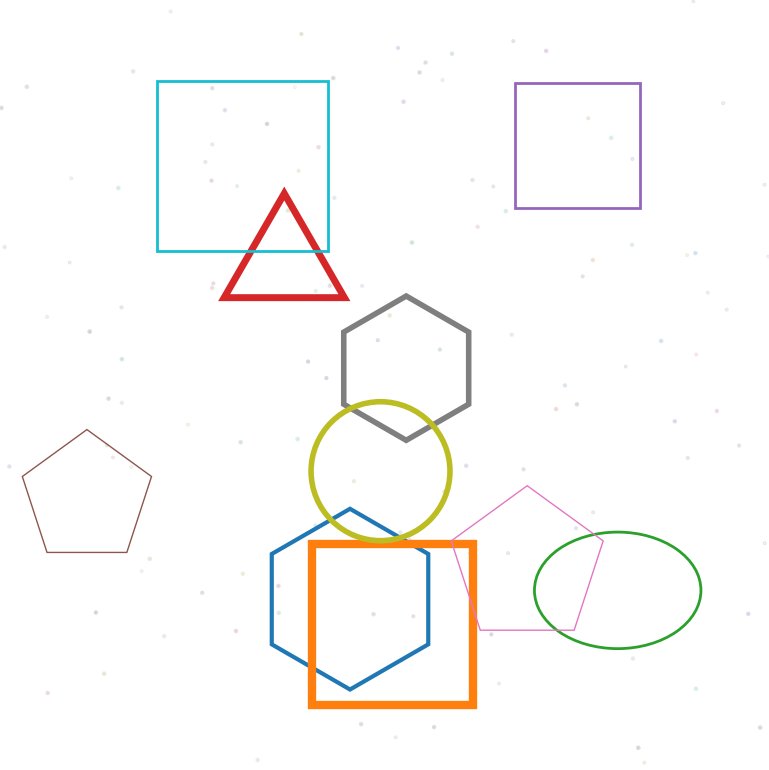[{"shape": "hexagon", "thickness": 1.5, "radius": 0.59, "center": [0.455, 0.222]}, {"shape": "square", "thickness": 3, "radius": 0.52, "center": [0.51, 0.189]}, {"shape": "oval", "thickness": 1, "radius": 0.54, "center": [0.802, 0.233]}, {"shape": "triangle", "thickness": 2.5, "radius": 0.45, "center": [0.369, 0.659]}, {"shape": "square", "thickness": 1, "radius": 0.41, "center": [0.75, 0.811]}, {"shape": "pentagon", "thickness": 0.5, "radius": 0.44, "center": [0.113, 0.354]}, {"shape": "pentagon", "thickness": 0.5, "radius": 0.52, "center": [0.685, 0.265]}, {"shape": "hexagon", "thickness": 2, "radius": 0.47, "center": [0.528, 0.522]}, {"shape": "circle", "thickness": 2, "radius": 0.45, "center": [0.494, 0.388]}, {"shape": "square", "thickness": 1, "radius": 0.55, "center": [0.315, 0.785]}]